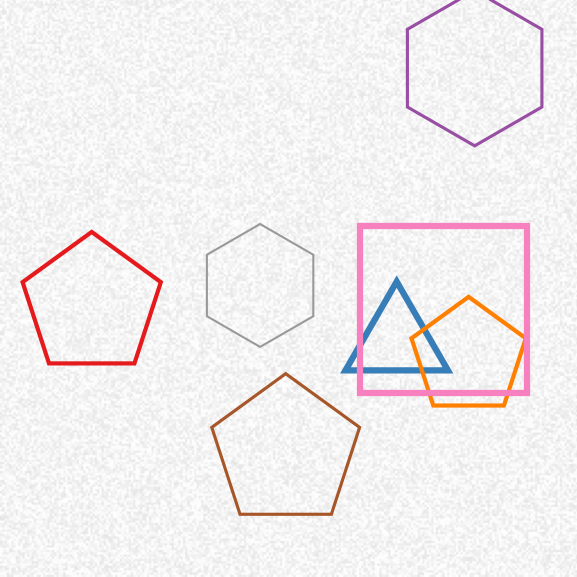[{"shape": "pentagon", "thickness": 2, "radius": 0.63, "center": [0.159, 0.472]}, {"shape": "triangle", "thickness": 3, "radius": 0.51, "center": [0.687, 0.409]}, {"shape": "hexagon", "thickness": 1.5, "radius": 0.67, "center": [0.822, 0.881]}, {"shape": "pentagon", "thickness": 2, "radius": 0.52, "center": [0.811, 0.381]}, {"shape": "pentagon", "thickness": 1.5, "radius": 0.67, "center": [0.495, 0.218]}, {"shape": "square", "thickness": 3, "radius": 0.72, "center": [0.768, 0.464]}, {"shape": "hexagon", "thickness": 1, "radius": 0.53, "center": [0.45, 0.505]}]